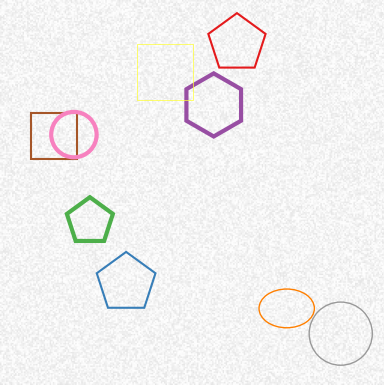[{"shape": "pentagon", "thickness": 1.5, "radius": 0.39, "center": [0.615, 0.888]}, {"shape": "pentagon", "thickness": 1.5, "radius": 0.4, "center": [0.328, 0.265]}, {"shape": "pentagon", "thickness": 3, "radius": 0.31, "center": [0.233, 0.425]}, {"shape": "hexagon", "thickness": 3, "radius": 0.41, "center": [0.555, 0.727]}, {"shape": "oval", "thickness": 1, "radius": 0.36, "center": [0.745, 0.199]}, {"shape": "square", "thickness": 0.5, "radius": 0.37, "center": [0.429, 0.812]}, {"shape": "square", "thickness": 1.5, "radius": 0.3, "center": [0.141, 0.647]}, {"shape": "circle", "thickness": 3, "radius": 0.29, "center": [0.192, 0.65]}, {"shape": "circle", "thickness": 1, "radius": 0.41, "center": [0.885, 0.133]}]